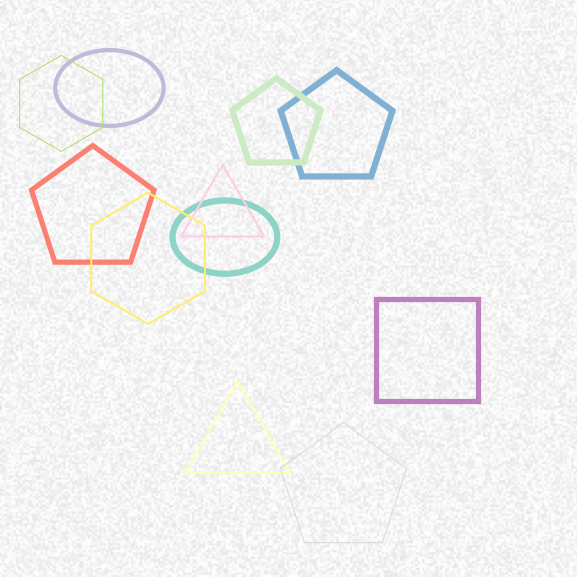[{"shape": "oval", "thickness": 3, "radius": 0.45, "center": [0.389, 0.589]}, {"shape": "triangle", "thickness": 1, "radius": 0.52, "center": [0.411, 0.233]}, {"shape": "oval", "thickness": 2, "radius": 0.47, "center": [0.189, 0.847]}, {"shape": "pentagon", "thickness": 2.5, "radius": 0.56, "center": [0.161, 0.635]}, {"shape": "pentagon", "thickness": 3, "radius": 0.51, "center": [0.583, 0.776]}, {"shape": "hexagon", "thickness": 0.5, "radius": 0.42, "center": [0.106, 0.82]}, {"shape": "triangle", "thickness": 1, "radius": 0.41, "center": [0.386, 0.631]}, {"shape": "pentagon", "thickness": 0.5, "radius": 0.57, "center": [0.595, 0.152]}, {"shape": "square", "thickness": 2.5, "radius": 0.44, "center": [0.739, 0.394]}, {"shape": "pentagon", "thickness": 3, "radius": 0.4, "center": [0.479, 0.783]}, {"shape": "hexagon", "thickness": 1, "radius": 0.57, "center": [0.256, 0.552]}]